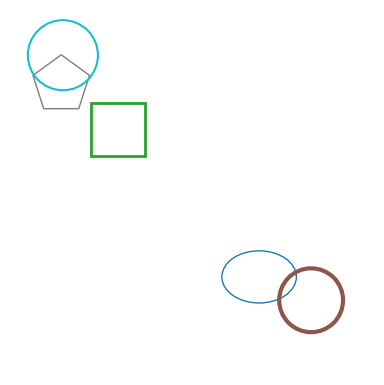[{"shape": "oval", "thickness": 1, "radius": 0.48, "center": [0.673, 0.281]}, {"shape": "square", "thickness": 2, "radius": 0.35, "center": [0.306, 0.664]}, {"shape": "circle", "thickness": 3, "radius": 0.41, "center": [0.808, 0.22]}, {"shape": "pentagon", "thickness": 1, "radius": 0.39, "center": [0.159, 0.78]}, {"shape": "circle", "thickness": 1.5, "radius": 0.46, "center": [0.163, 0.857]}]